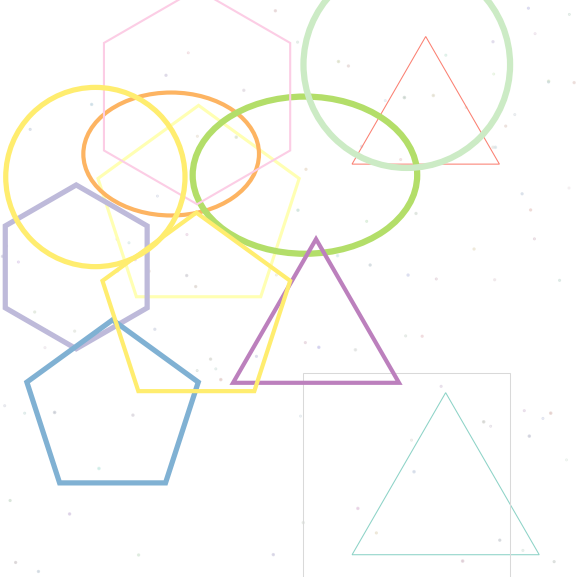[{"shape": "triangle", "thickness": 0.5, "radius": 0.94, "center": [0.772, 0.132]}, {"shape": "pentagon", "thickness": 1.5, "radius": 0.92, "center": [0.344, 0.633]}, {"shape": "hexagon", "thickness": 2.5, "radius": 0.71, "center": [0.132, 0.537]}, {"shape": "triangle", "thickness": 0.5, "radius": 0.74, "center": [0.737, 0.789]}, {"shape": "pentagon", "thickness": 2.5, "radius": 0.78, "center": [0.195, 0.289]}, {"shape": "oval", "thickness": 2, "radius": 0.76, "center": [0.296, 0.732]}, {"shape": "oval", "thickness": 3, "radius": 0.97, "center": [0.528, 0.696]}, {"shape": "hexagon", "thickness": 1, "radius": 0.93, "center": [0.341, 0.832]}, {"shape": "square", "thickness": 0.5, "radius": 0.9, "center": [0.704, 0.174]}, {"shape": "triangle", "thickness": 2, "radius": 0.83, "center": [0.547, 0.419]}, {"shape": "circle", "thickness": 3, "radius": 0.89, "center": [0.704, 0.887]}, {"shape": "pentagon", "thickness": 2, "radius": 0.85, "center": [0.34, 0.46]}, {"shape": "circle", "thickness": 2.5, "radius": 0.78, "center": [0.165, 0.693]}]